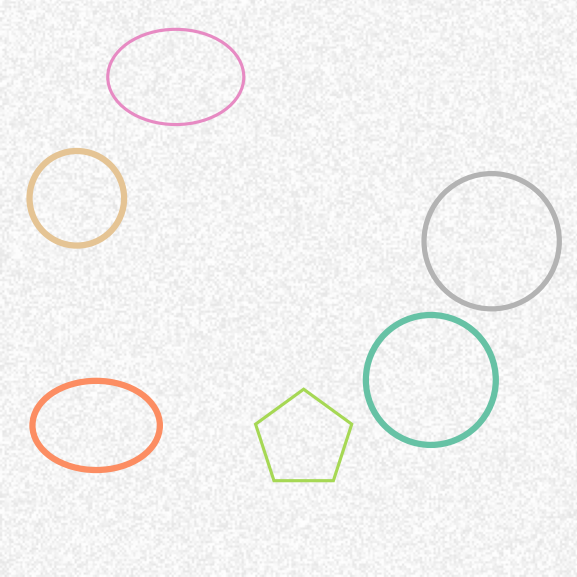[{"shape": "circle", "thickness": 3, "radius": 0.56, "center": [0.746, 0.341]}, {"shape": "oval", "thickness": 3, "radius": 0.55, "center": [0.167, 0.262]}, {"shape": "oval", "thickness": 1.5, "radius": 0.59, "center": [0.304, 0.866]}, {"shape": "pentagon", "thickness": 1.5, "radius": 0.44, "center": [0.526, 0.238]}, {"shape": "circle", "thickness": 3, "radius": 0.41, "center": [0.133, 0.656]}, {"shape": "circle", "thickness": 2.5, "radius": 0.59, "center": [0.851, 0.581]}]